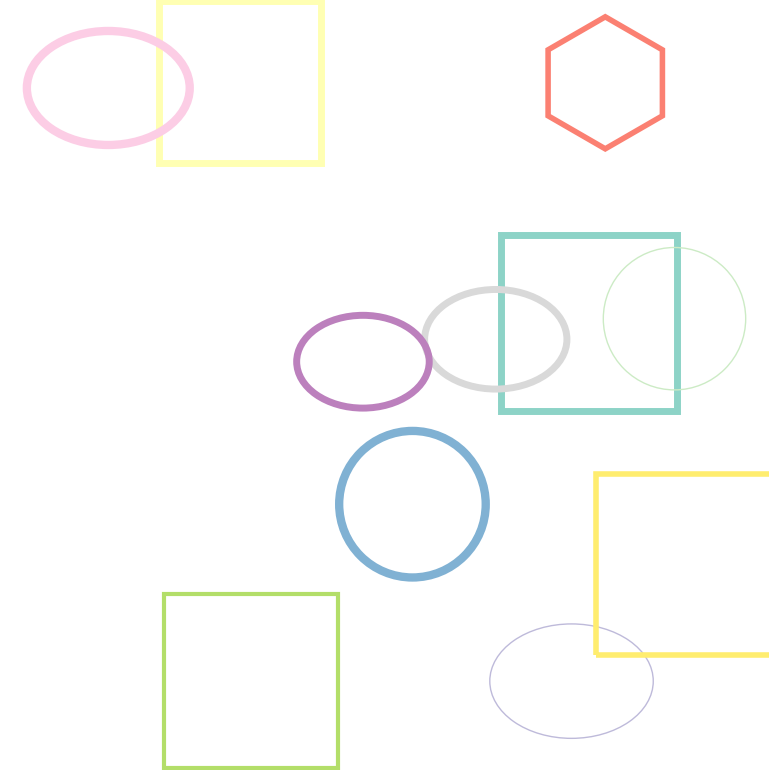[{"shape": "square", "thickness": 2.5, "radius": 0.57, "center": [0.765, 0.581]}, {"shape": "square", "thickness": 2.5, "radius": 0.53, "center": [0.312, 0.894]}, {"shape": "oval", "thickness": 0.5, "radius": 0.53, "center": [0.742, 0.115]}, {"shape": "hexagon", "thickness": 2, "radius": 0.43, "center": [0.786, 0.892]}, {"shape": "circle", "thickness": 3, "radius": 0.48, "center": [0.536, 0.345]}, {"shape": "square", "thickness": 1.5, "radius": 0.56, "center": [0.325, 0.115]}, {"shape": "oval", "thickness": 3, "radius": 0.53, "center": [0.141, 0.886]}, {"shape": "oval", "thickness": 2.5, "radius": 0.46, "center": [0.644, 0.559]}, {"shape": "oval", "thickness": 2.5, "radius": 0.43, "center": [0.471, 0.53]}, {"shape": "circle", "thickness": 0.5, "radius": 0.46, "center": [0.876, 0.586]}, {"shape": "square", "thickness": 2, "radius": 0.59, "center": [0.892, 0.267]}]